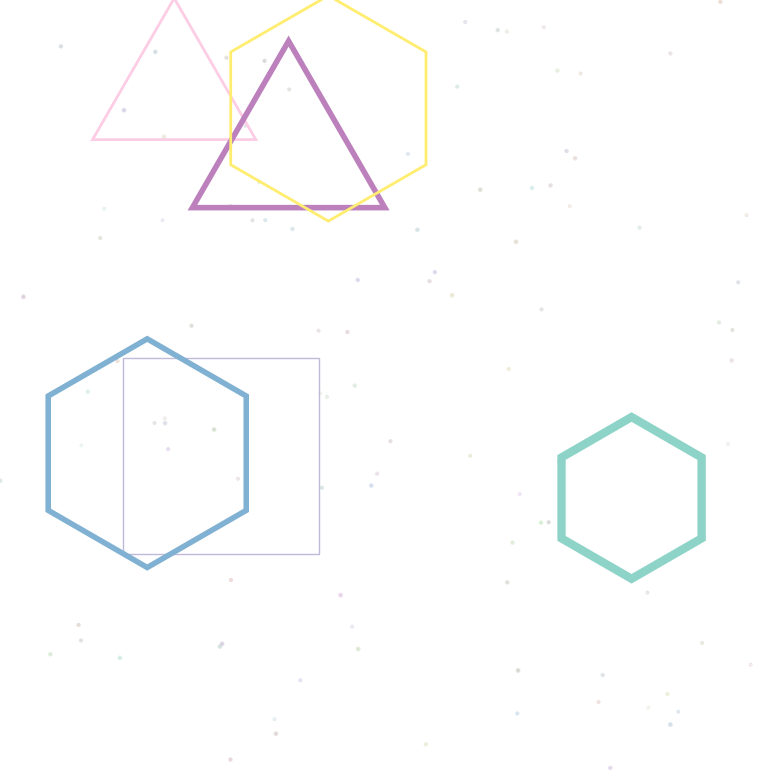[{"shape": "hexagon", "thickness": 3, "radius": 0.53, "center": [0.82, 0.353]}, {"shape": "square", "thickness": 0.5, "radius": 0.64, "center": [0.287, 0.408]}, {"shape": "hexagon", "thickness": 2, "radius": 0.74, "center": [0.191, 0.411]}, {"shape": "triangle", "thickness": 1, "radius": 0.61, "center": [0.226, 0.88]}, {"shape": "triangle", "thickness": 2, "radius": 0.72, "center": [0.375, 0.802]}, {"shape": "hexagon", "thickness": 1, "radius": 0.73, "center": [0.426, 0.859]}]